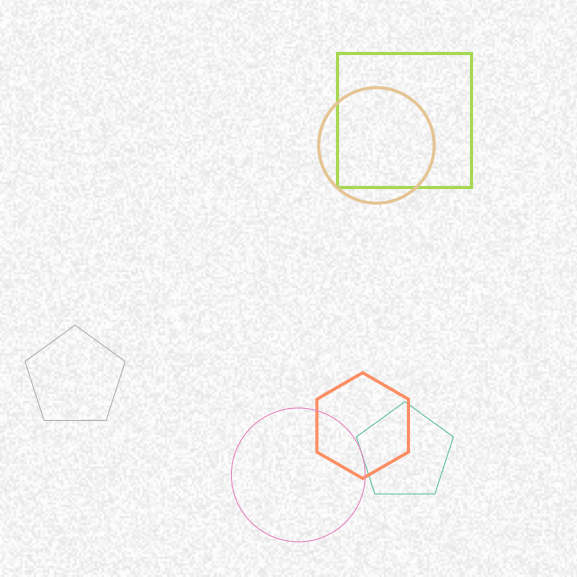[{"shape": "pentagon", "thickness": 0.5, "radius": 0.44, "center": [0.701, 0.215]}, {"shape": "hexagon", "thickness": 1.5, "radius": 0.46, "center": [0.628, 0.262]}, {"shape": "circle", "thickness": 0.5, "radius": 0.58, "center": [0.517, 0.177]}, {"shape": "square", "thickness": 1.5, "radius": 0.58, "center": [0.699, 0.791]}, {"shape": "circle", "thickness": 1.5, "radius": 0.5, "center": [0.652, 0.747]}, {"shape": "pentagon", "thickness": 0.5, "radius": 0.46, "center": [0.13, 0.345]}]